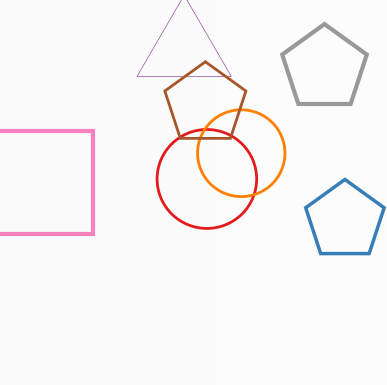[{"shape": "circle", "thickness": 2, "radius": 0.64, "center": [0.534, 0.535]}, {"shape": "pentagon", "thickness": 2.5, "radius": 0.53, "center": [0.89, 0.427]}, {"shape": "triangle", "thickness": 0.5, "radius": 0.7, "center": [0.475, 0.872]}, {"shape": "circle", "thickness": 2, "radius": 0.56, "center": [0.623, 0.602]}, {"shape": "pentagon", "thickness": 2, "radius": 0.55, "center": [0.53, 0.73]}, {"shape": "square", "thickness": 3, "radius": 0.67, "center": [0.107, 0.526]}, {"shape": "pentagon", "thickness": 3, "radius": 0.57, "center": [0.837, 0.823]}]